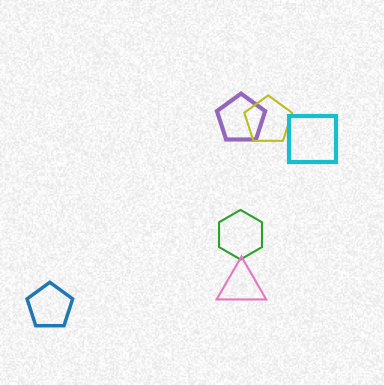[{"shape": "pentagon", "thickness": 2.5, "radius": 0.31, "center": [0.13, 0.204]}, {"shape": "hexagon", "thickness": 1.5, "radius": 0.32, "center": [0.625, 0.39]}, {"shape": "pentagon", "thickness": 3, "radius": 0.33, "center": [0.626, 0.691]}, {"shape": "triangle", "thickness": 1.5, "radius": 0.37, "center": [0.627, 0.259]}, {"shape": "pentagon", "thickness": 1.5, "radius": 0.33, "center": [0.697, 0.687]}, {"shape": "square", "thickness": 3, "radius": 0.3, "center": [0.812, 0.639]}]